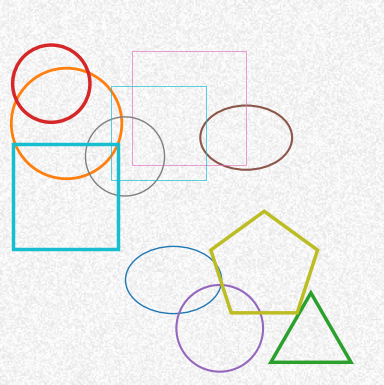[{"shape": "oval", "thickness": 1, "radius": 0.62, "center": [0.451, 0.273]}, {"shape": "circle", "thickness": 2, "radius": 0.72, "center": [0.173, 0.679]}, {"shape": "triangle", "thickness": 2.5, "radius": 0.6, "center": [0.808, 0.119]}, {"shape": "circle", "thickness": 2.5, "radius": 0.5, "center": [0.133, 0.783]}, {"shape": "circle", "thickness": 1.5, "radius": 0.56, "center": [0.571, 0.147]}, {"shape": "oval", "thickness": 1.5, "radius": 0.6, "center": [0.64, 0.642]}, {"shape": "square", "thickness": 0.5, "radius": 0.74, "center": [0.491, 0.719]}, {"shape": "circle", "thickness": 1, "radius": 0.51, "center": [0.325, 0.594]}, {"shape": "pentagon", "thickness": 2.5, "radius": 0.73, "center": [0.686, 0.305]}, {"shape": "square", "thickness": 0.5, "radius": 0.61, "center": [0.411, 0.654]}, {"shape": "square", "thickness": 2.5, "radius": 0.68, "center": [0.169, 0.49]}]